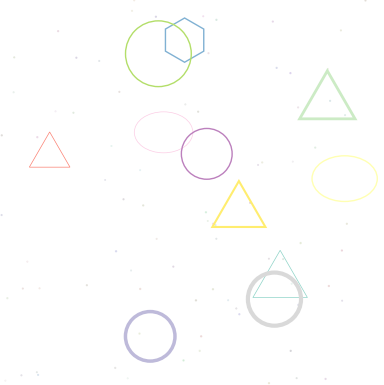[{"shape": "triangle", "thickness": 0.5, "radius": 0.41, "center": [0.728, 0.268]}, {"shape": "oval", "thickness": 1, "radius": 0.42, "center": [0.895, 0.536]}, {"shape": "circle", "thickness": 2.5, "radius": 0.32, "center": [0.39, 0.126]}, {"shape": "triangle", "thickness": 0.5, "radius": 0.3, "center": [0.129, 0.596]}, {"shape": "hexagon", "thickness": 1, "radius": 0.29, "center": [0.479, 0.896]}, {"shape": "circle", "thickness": 1, "radius": 0.43, "center": [0.411, 0.86]}, {"shape": "oval", "thickness": 0.5, "radius": 0.38, "center": [0.425, 0.656]}, {"shape": "circle", "thickness": 3, "radius": 0.35, "center": [0.713, 0.223]}, {"shape": "circle", "thickness": 1, "radius": 0.33, "center": [0.537, 0.6]}, {"shape": "triangle", "thickness": 2, "radius": 0.42, "center": [0.85, 0.733]}, {"shape": "triangle", "thickness": 1.5, "radius": 0.4, "center": [0.621, 0.45]}]